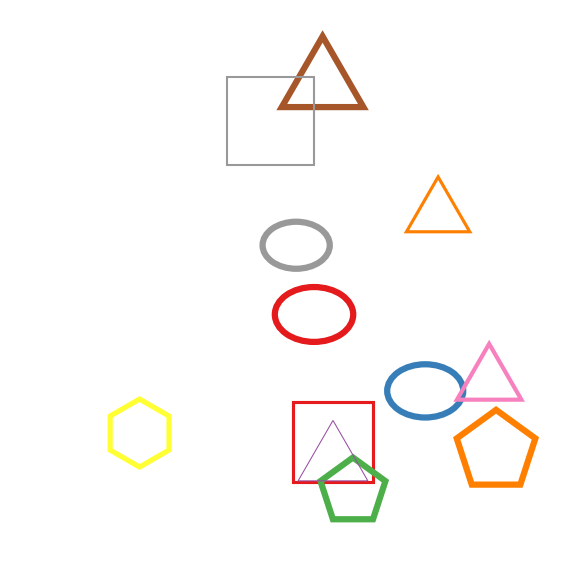[{"shape": "square", "thickness": 1.5, "radius": 0.34, "center": [0.577, 0.233]}, {"shape": "oval", "thickness": 3, "radius": 0.34, "center": [0.544, 0.455]}, {"shape": "oval", "thickness": 3, "radius": 0.33, "center": [0.736, 0.322]}, {"shape": "pentagon", "thickness": 3, "radius": 0.3, "center": [0.611, 0.148]}, {"shape": "triangle", "thickness": 0.5, "radius": 0.35, "center": [0.577, 0.201]}, {"shape": "pentagon", "thickness": 3, "radius": 0.36, "center": [0.859, 0.218]}, {"shape": "triangle", "thickness": 1.5, "radius": 0.32, "center": [0.759, 0.629]}, {"shape": "hexagon", "thickness": 2.5, "radius": 0.29, "center": [0.242, 0.249]}, {"shape": "triangle", "thickness": 3, "radius": 0.41, "center": [0.559, 0.854]}, {"shape": "triangle", "thickness": 2, "radius": 0.32, "center": [0.847, 0.339]}, {"shape": "square", "thickness": 1, "radius": 0.38, "center": [0.469, 0.79]}, {"shape": "oval", "thickness": 3, "radius": 0.29, "center": [0.513, 0.574]}]